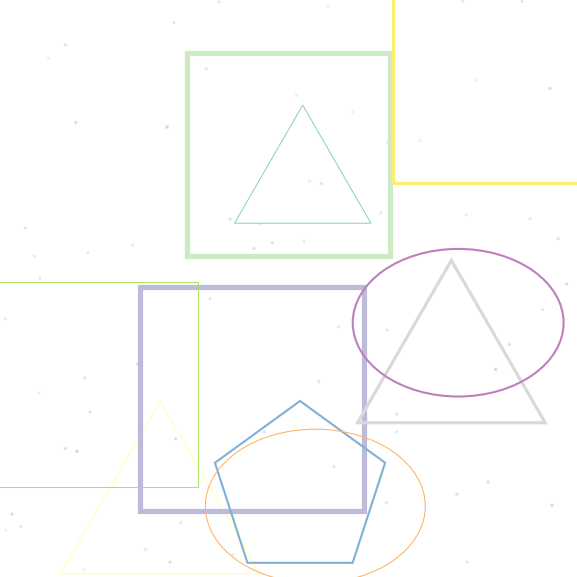[{"shape": "triangle", "thickness": 0.5, "radius": 0.68, "center": [0.524, 0.681]}, {"shape": "triangle", "thickness": 0.5, "radius": 1.0, "center": [0.277, 0.105]}, {"shape": "square", "thickness": 2.5, "radius": 0.97, "center": [0.437, 0.309]}, {"shape": "pentagon", "thickness": 1, "radius": 0.77, "center": [0.52, 0.15]}, {"shape": "oval", "thickness": 0.5, "radius": 0.95, "center": [0.546, 0.123]}, {"shape": "square", "thickness": 0.5, "radius": 0.89, "center": [0.165, 0.333]}, {"shape": "triangle", "thickness": 1.5, "radius": 0.94, "center": [0.782, 0.361]}, {"shape": "oval", "thickness": 1, "radius": 0.91, "center": [0.793, 0.44]}, {"shape": "square", "thickness": 2.5, "radius": 0.88, "center": [0.5, 0.732]}, {"shape": "square", "thickness": 1.5, "radius": 0.84, "center": [0.848, 0.851]}]